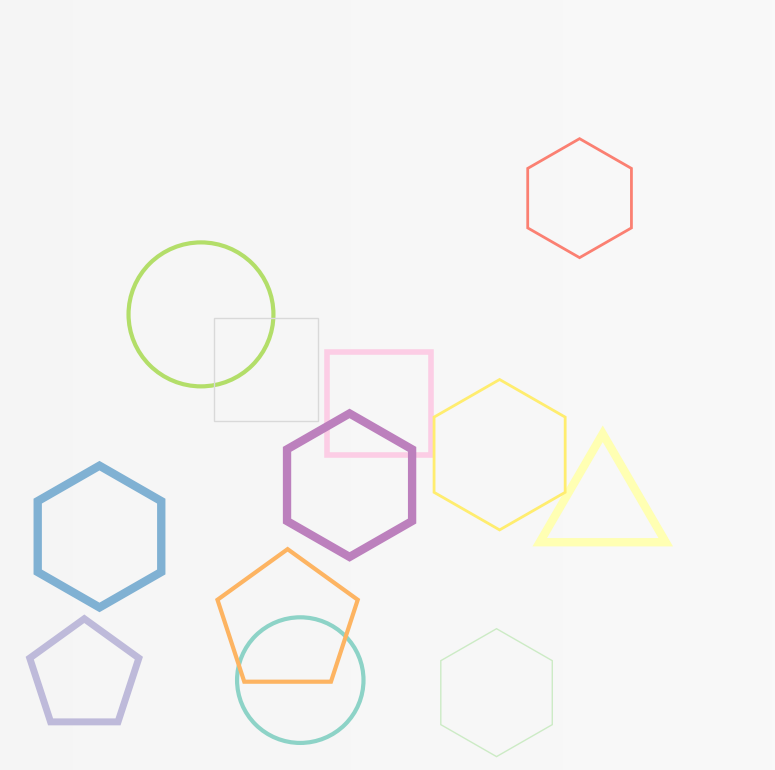[{"shape": "circle", "thickness": 1.5, "radius": 0.41, "center": [0.387, 0.117]}, {"shape": "triangle", "thickness": 3, "radius": 0.47, "center": [0.778, 0.343]}, {"shape": "pentagon", "thickness": 2.5, "radius": 0.37, "center": [0.109, 0.122]}, {"shape": "hexagon", "thickness": 1, "radius": 0.39, "center": [0.748, 0.743]}, {"shape": "hexagon", "thickness": 3, "radius": 0.46, "center": [0.128, 0.303]}, {"shape": "pentagon", "thickness": 1.5, "radius": 0.48, "center": [0.371, 0.192]}, {"shape": "circle", "thickness": 1.5, "radius": 0.47, "center": [0.259, 0.592]}, {"shape": "square", "thickness": 2, "radius": 0.34, "center": [0.489, 0.476]}, {"shape": "square", "thickness": 0.5, "radius": 0.34, "center": [0.343, 0.52]}, {"shape": "hexagon", "thickness": 3, "radius": 0.47, "center": [0.451, 0.37]}, {"shape": "hexagon", "thickness": 0.5, "radius": 0.42, "center": [0.641, 0.1]}, {"shape": "hexagon", "thickness": 1, "radius": 0.49, "center": [0.645, 0.409]}]